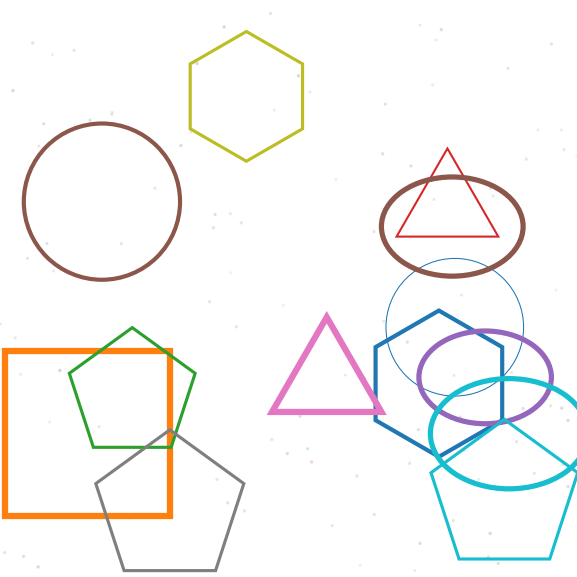[{"shape": "hexagon", "thickness": 2, "radius": 0.63, "center": [0.76, 0.335]}, {"shape": "circle", "thickness": 0.5, "radius": 0.6, "center": [0.788, 0.432]}, {"shape": "square", "thickness": 3, "radius": 0.71, "center": [0.152, 0.248]}, {"shape": "pentagon", "thickness": 1.5, "radius": 0.57, "center": [0.229, 0.317]}, {"shape": "triangle", "thickness": 1, "radius": 0.51, "center": [0.775, 0.64]}, {"shape": "oval", "thickness": 2.5, "radius": 0.57, "center": [0.84, 0.346]}, {"shape": "circle", "thickness": 2, "radius": 0.68, "center": [0.176, 0.65]}, {"shape": "oval", "thickness": 2.5, "radius": 0.61, "center": [0.783, 0.607]}, {"shape": "triangle", "thickness": 3, "radius": 0.55, "center": [0.566, 0.341]}, {"shape": "pentagon", "thickness": 1.5, "radius": 0.67, "center": [0.294, 0.12]}, {"shape": "hexagon", "thickness": 1.5, "radius": 0.56, "center": [0.427, 0.832]}, {"shape": "oval", "thickness": 2.5, "radius": 0.68, "center": [0.882, 0.248]}, {"shape": "pentagon", "thickness": 1.5, "radius": 0.67, "center": [0.873, 0.139]}]